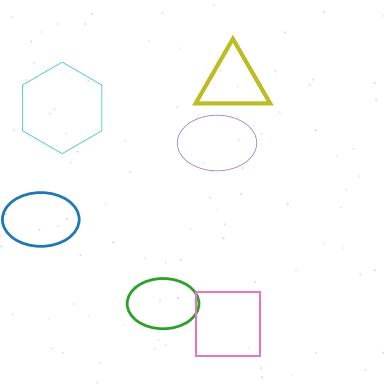[{"shape": "oval", "thickness": 2, "radius": 0.5, "center": [0.106, 0.43]}, {"shape": "oval", "thickness": 2, "radius": 0.47, "center": [0.424, 0.211]}, {"shape": "oval", "thickness": 0.5, "radius": 0.52, "center": [0.564, 0.629]}, {"shape": "square", "thickness": 1.5, "radius": 0.42, "center": [0.592, 0.159]}, {"shape": "triangle", "thickness": 3, "radius": 0.56, "center": [0.605, 0.787]}, {"shape": "hexagon", "thickness": 0.5, "radius": 0.59, "center": [0.162, 0.72]}]